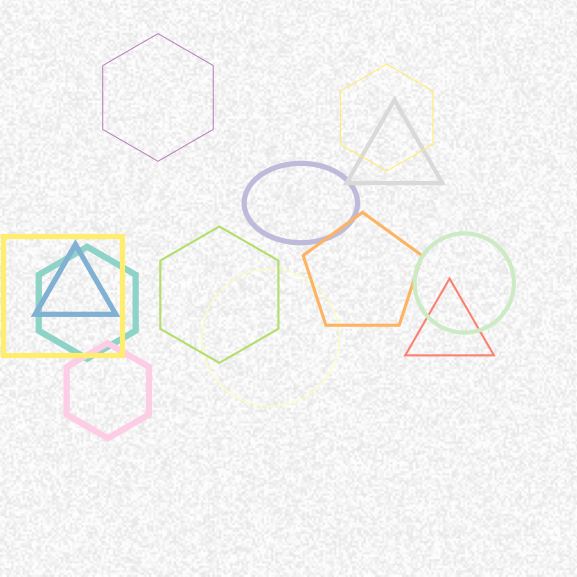[{"shape": "hexagon", "thickness": 3, "radius": 0.48, "center": [0.151, 0.475]}, {"shape": "circle", "thickness": 0.5, "radius": 0.59, "center": [0.469, 0.415]}, {"shape": "oval", "thickness": 2.5, "radius": 0.49, "center": [0.521, 0.648]}, {"shape": "triangle", "thickness": 1, "radius": 0.44, "center": [0.778, 0.428]}, {"shape": "triangle", "thickness": 2.5, "radius": 0.4, "center": [0.131, 0.495]}, {"shape": "pentagon", "thickness": 1.5, "radius": 0.54, "center": [0.628, 0.523]}, {"shape": "hexagon", "thickness": 1, "radius": 0.59, "center": [0.38, 0.489]}, {"shape": "hexagon", "thickness": 3, "radius": 0.41, "center": [0.187, 0.323]}, {"shape": "triangle", "thickness": 2, "radius": 0.48, "center": [0.683, 0.73]}, {"shape": "hexagon", "thickness": 0.5, "radius": 0.55, "center": [0.274, 0.83]}, {"shape": "circle", "thickness": 2, "radius": 0.43, "center": [0.804, 0.509]}, {"shape": "square", "thickness": 2.5, "radius": 0.52, "center": [0.108, 0.487]}, {"shape": "hexagon", "thickness": 0.5, "radius": 0.46, "center": [0.67, 0.795]}]